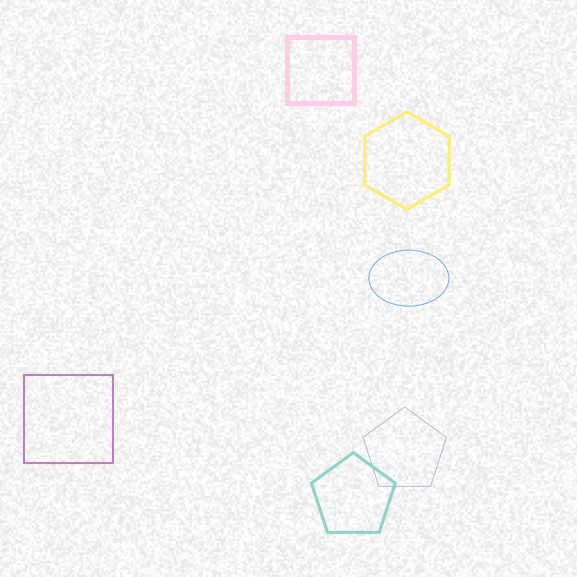[{"shape": "pentagon", "thickness": 1.5, "radius": 0.38, "center": [0.612, 0.139]}, {"shape": "pentagon", "thickness": 0.5, "radius": 0.38, "center": [0.701, 0.218]}, {"shape": "oval", "thickness": 0.5, "radius": 0.35, "center": [0.708, 0.517]}, {"shape": "square", "thickness": 2.5, "radius": 0.29, "center": [0.555, 0.878]}, {"shape": "square", "thickness": 1, "radius": 0.38, "center": [0.119, 0.274]}, {"shape": "hexagon", "thickness": 1.5, "radius": 0.42, "center": [0.705, 0.721]}]